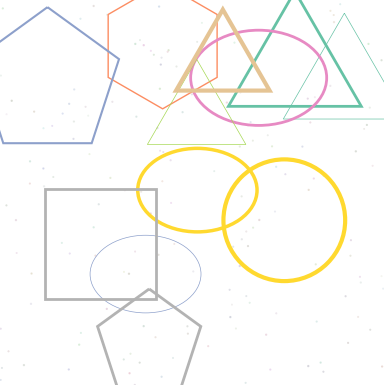[{"shape": "triangle", "thickness": 2, "radius": 1.0, "center": [0.766, 0.823]}, {"shape": "triangle", "thickness": 0.5, "radius": 0.92, "center": [0.894, 0.782]}, {"shape": "hexagon", "thickness": 1, "radius": 0.82, "center": [0.422, 0.881]}, {"shape": "pentagon", "thickness": 1.5, "radius": 0.98, "center": [0.123, 0.786]}, {"shape": "oval", "thickness": 0.5, "radius": 0.72, "center": [0.378, 0.288]}, {"shape": "oval", "thickness": 2, "radius": 0.88, "center": [0.672, 0.798]}, {"shape": "triangle", "thickness": 0.5, "radius": 0.74, "center": [0.511, 0.699]}, {"shape": "oval", "thickness": 2.5, "radius": 0.77, "center": [0.513, 0.506]}, {"shape": "circle", "thickness": 3, "radius": 0.79, "center": [0.738, 0.428]}, {"shape": "triangle", "thickness": 3, "radius": 0.7, "center": [0.579, 0.835]}, {"shape": "pentagon", "thickness": 2, "radius": 0.7, "center": [0.387, 0.109]}, {"shape": "square", "thickness": 2, "radius": 0.72, "center": [0.26, 0.367]}]